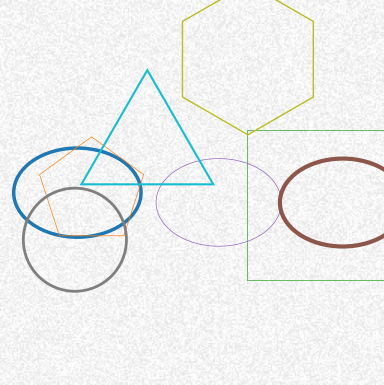[{"shape": "oval", "thickness": 2.5, "radius": 0.83, "center": [0.201, 0.5]}, {"shape": "pentagon", "thickness": 0.5, "radius": 0.71, "center": [0.238, 0.503]}, {"shape": "square", "thickness": 0.5, "radius": 0.97, "center": [0.836, 0.468]}, {"shape": "oval", "thickness": 0.5, "radius": 0.81, "center": [0.568, 0.474]}, {"shape": "oval", "thickness": 3, "radius": 0.82, "center": [0.89, 0.474]}, {"shape": "circle", "thickness": 2, "radius": 0.67, "center": [0.195, 0.377]}, {"shape": "hexagon", "thickness": 1, "radius": 0.98, "center": [0.644, 0.846]}, {"shape": "triangle", "thickness": 1.5, "radius": 0.99, "center": [0.383, 0.62]}]